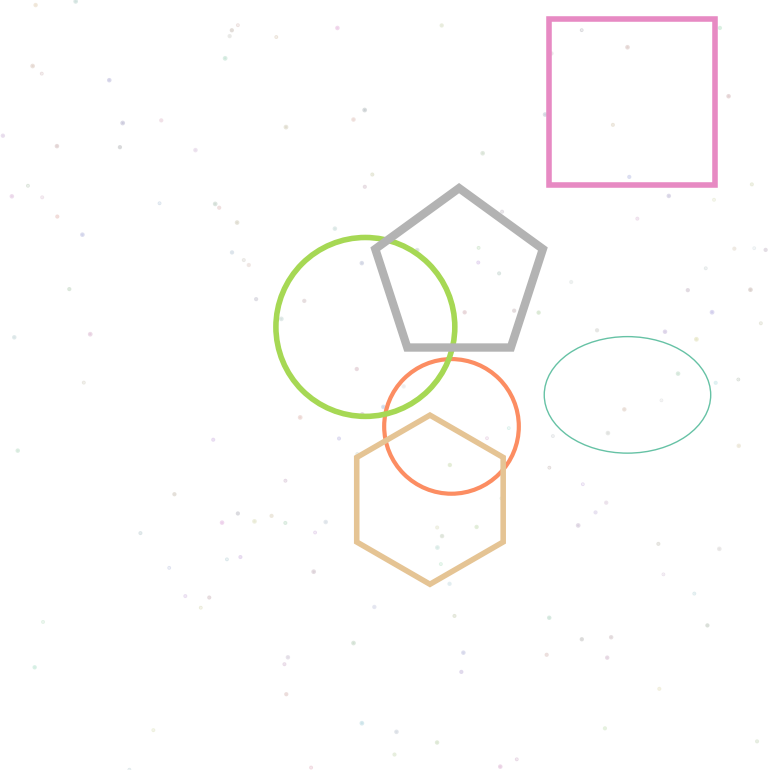[{"shape": "oval", "thickness": 0.5, "radius": 0.54, "center": [0.815, 0.487]}, {"shape": "circle", "thickness": 1.5, "radius": 0.44, "center": [0.586, 0.446]}, {"shape": "square", "thickness": 2, "radius": 0.54, "center": [0.821, 0.867]}, {"shape": "circle", "thickness": 2, "radius": 0.58, "center": [0.474, 0.575]}, {"shape": "hexagon", "thickness": 2, "radius": 0.55, "center": [0.558, 0.351]}, {"shape": "pentagon", "thickness": 3, "radius": 0.57, "center": [0.596, 0.641]}]